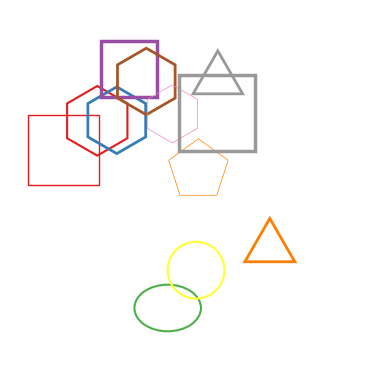[{"shape": "square", "thickness": 1, "radius": 0.46, "center": [0.165, 0.61]}, {"shape": "hexagon", "thickness": 1.5, "radius": 0.45, "center": [0.253, 0.686]}, {"shape": "hexagon", "thickness": 2, "radius": 0.43, "center": [0.303, 0.688]}, {"shape": "oval", "thickness": 1.5, "radius": 0.43, "center": [0.436, 0.2]}, {"shape": "square", "thickness": 2.5, "radius": 0.36, "center": [0.335, 0.82]}, {"shape": "pentagon", "thickness": 0.5, "radius": 0.41, "center": [0.515, 0.558]}, {"shape": "triangle", "thickness": 2, "radius": 0.37, "center": [0.701, 0.358]}, {"shape": "circle", "thickness": 1.5, "radius": 0.37, "center": [0.509, 0.298]}, {"shape": "hexagon", "thickness": 2, "radius": 0.43, "center": [0.38, 0.788]}, {"shape": "hexagon", "thickness": 0.5, "radius": 0.38, "center": [0.448, 0.704]}, {"shape": "square", "thickness": 2.5, "radius": 0.49, "center": [0.564, 0.707]}, {"shape": "triangle", "thickness": 2, "radius": 0.37, "center": [0.566, 0.793]}]